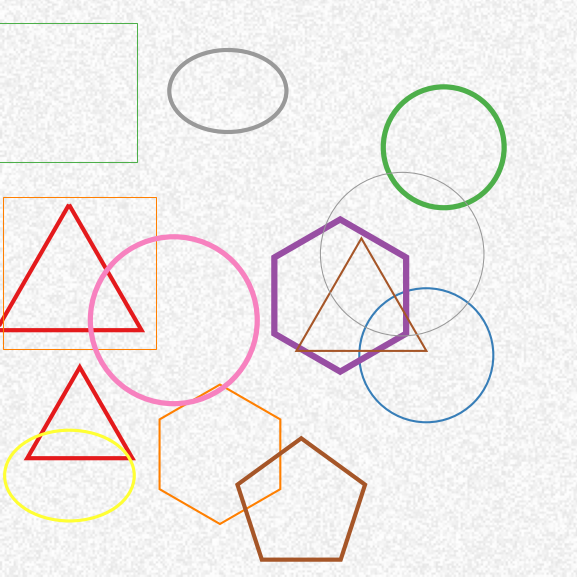[{"shape": "triangle", "thickness": 2, "radius": 0.72, "center": [0.119, 0.5]}, {"shape": "triangle", "thickness": 2, "radius": 0.53, "center": [0.138, 0.258]}, {"shape": "circle", "thickness": 1, "radius": 0.58, "center": [0.738, 0.384]}, {"shape": "circle", "thickness": 2.5, "radius": 0.52, "center": [0.768, 0.744]}, {"shape": "square", "thickness": 0.5, "radius": 0.6, "center": [0.116, 0.839]}, {"shape": "hexagon", "thickness": 3, "radius": 0.66, "center": [0.589, 0.487]}, {"shape": "hexagon", "thickness": 1, "radius": 0.6, "center": [0.381, 0.213]}, {"shape": "square", "thickness": 0.5, "radius": 0.66, "center": [0.137, 0.526]}, {"shape": "oval", "thickness": 1.5, "radius": 0.56, "center": [0.12, 0.176]}, {"shape": "pentagon", "thickness": 2, "radius": 0.58, "center": [0.522, 0.124]}, {"shape": "triangle", "thickness": 1, "radius": 0.65, "center": [0.626, 0.456]}, {"shape": "circle", "thickness": 2.5, "radius": 0.72, "center": [0.301, 0.445]}, {"shape": "circle", "thickness": 0.5, "radius": 0.71, "center": [0.696, 0.559]}, {"shape": "oval", "thickness": 2, "radius": 0.51, "center": [0.395, 0.842]}]